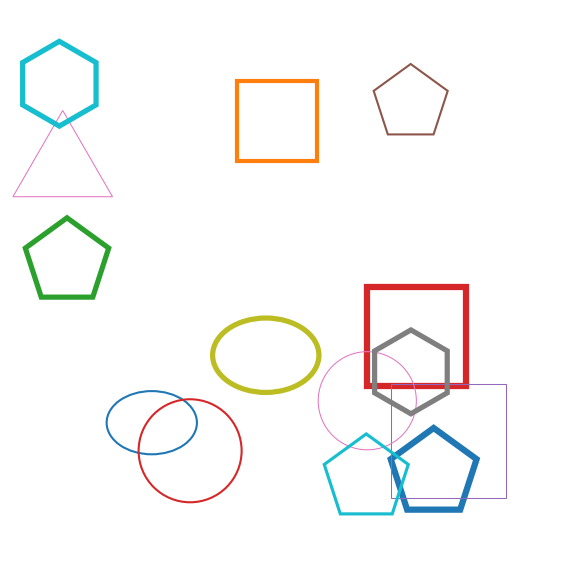[{"shape": "oval", "thickness": 1, "radius": 0.39, "center": [0.263, 0.267]}, {"shape": "pentagon", "thickness": 3, "radius": 0.39, "center": [0.751, 0.18]}, {"shape": "square", "thickness": 2, "radius": 0.35, "center": [0.479, 0.79]}, {"shape": "pentagon", "thickness": 2.5, "radius": 0.38, "center": [0.116, 0.546]}, {"shape": "circle", "thickness": 1, "radius": 0.45, "center": [0.329, 0.219]}, {"shape": "square", "thickness": 3, "radius": 0.43, "center": [0.721, 0.417]}, {"shape": "square", "thickness": 0.5, "radius": 0.5, "center": [0.777, 0.235]}, {"shape": "pentagon", "thickness": 1, "radius": 0.34, "center": [0.711, 0.821]}, {"shape": "triangle", "thickness": 0.5, "radius": 0.5, "center": [0.109, 0.708]}, {"shape": "circle", "thickness": 0.5, "radius": 0.42, "center": [0.636, 0.305]}, {"shape": "hexagon", "thickness": 2.5, "radius": 0.36, "center": [0.712, 0.355]}, {"shape": "oval", "thickness": 2.5, "radius": 0.46, "center": [0.46, 0.384]}, {"shape": "hexagon", "thickness": 2.5, "radius": 0.37, "center": [0.103, 0.854]}, {"shape": "pentagon", "thickness": 1.5, "radius": 0.38, "center": [0.634, 0.171]}]